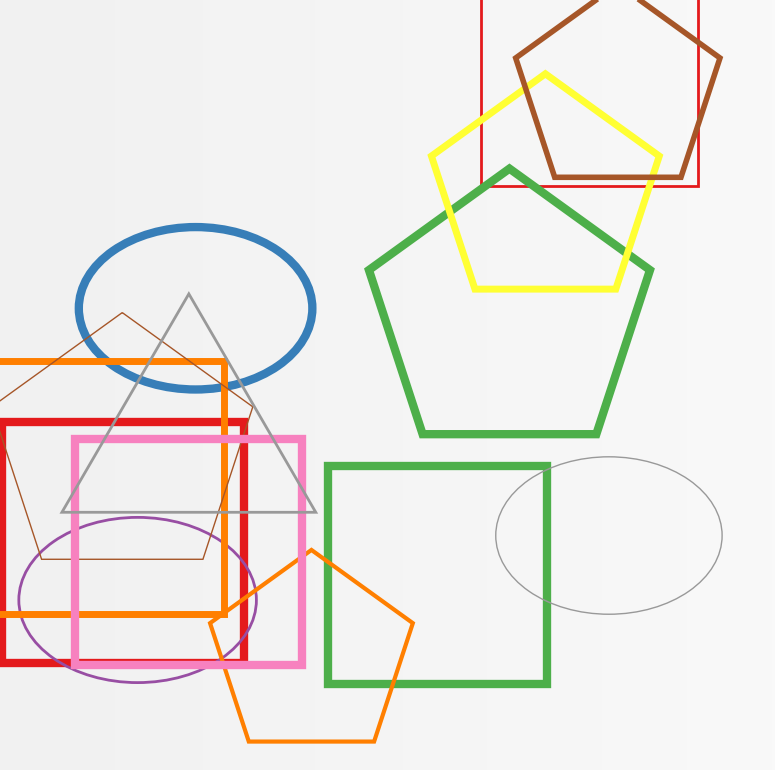[{"shape": "square", "thickness": 1, "radius": 0.7, "center": [0.76, 0.898]}, {"shape": "square", "thickness": 3, "radius": 0.78, "center": [0.159, 0.296]}, {"shape": "oval", "thickness": 3, "radius": 0.75, "center": [0.252, 0.6]}, {"shape": "pentagon", "thickness": 3, "radius": 0.95, "center": [0.657, 0.59]}, {"shape": "square", "thickness": 3, "radius": 0.71, "center": [0.565, 0.253]}, {"shape": "oval", "thickness": 1, "radius": 0.77, "center": [0.178, 0.221]}, {"shape": "square", "thickness": 2.5, "radius": 0.82, "center": [0.124, 0.367]}, {"shape": "pentagon", "thickness": 1.5, "radius": 0.69, "center": [0.402, 0.148]}, {"shape": "pentagon", "thickness": 2.5, "radius": 0.77, "center": [0.704, 0.75]}, {"shape": "pentagon", "thickness": 0.5, "radius": 0.89, "center": [0.158, 0.417]}, {"shape": "pentagon", "thickness": 2, "radius": 0.69, "center": [0.797, 0.882]}, {"shape": "square", "thickness": 3, "radius": 0.73, "center": [0.243, 0.284]}, {"shape": "oval", "thickness": 0.5, "radius": 0.73, "center": [0.786, 0.305]}, {"shape": "triangle", "thickness": 1, "radius": 0.95, "center": [0.244, 0.429]}]